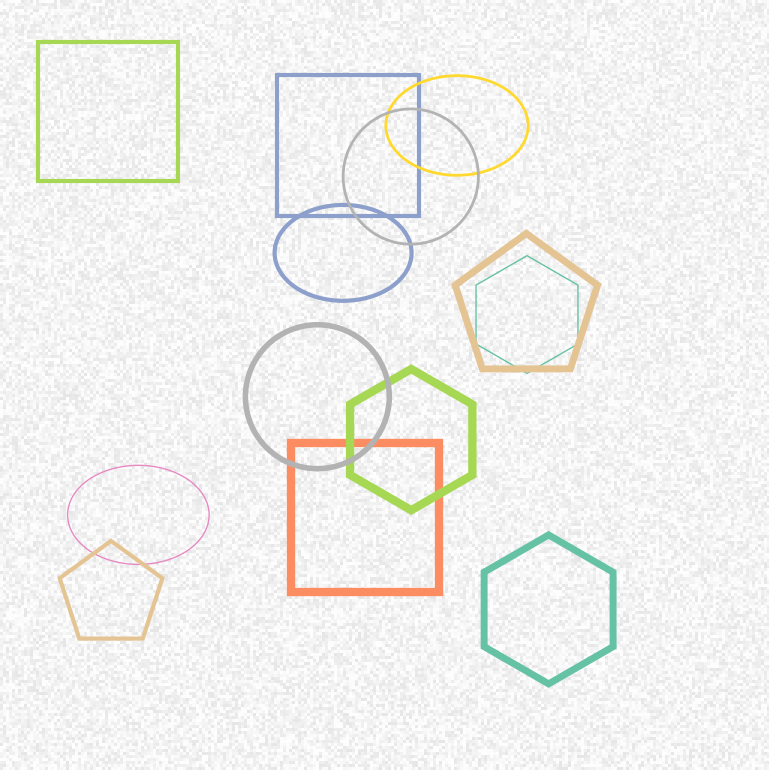[{"shape": "hexagon", "thickness": 0.5, "radius": 0.38, "center": [0.684, 0.592]}, {"shape": "hexagon", "thickness": 2.5, "radius": 0.48, "center": [0.712, 0.209]}, {"shape": "square", "thickness": 3, "radius": 0.48, "center": [0.474, 0.328]}, {"shape": "oval", "thickness": 1.5, "radius": 0.44, "center": [0.446, 0.672]}, {"shape": "square", "thickness": 1.5, "radius": 0.46, "center": [0.452, 0.811]}, {"shape": "oval", "thickness": 0.5, "radius": 0.46, "center": [0.18, 0.331]}, {"shape": "hexagon", "thickness": 3, "radius": 0.46, "center": [0.534, 0.429]}, {"shape": "square", "thickness": 1.5, "radius": 0.45, "center": [0.14, 0.855]}, {"shape": "oval", "thickness": 1, "radius": 0.46, "center": [0.594, 0.837]}, {"shape": "pentagon", "thickness": 1.5, "radius": 0.35, "center": [0.144, 0.227]}, {"shape": "pentagon", "thickness": 2.5, "radius": 0.49, "center": [0.684, 0.6]}, {"shape": "circle", "thickness": 1, "radius": 0.44, "center": [0.533, 0.771]}, {"shape": "circle", "thickness": 2, "radius": 0.47, "center": [0.412, 0.485]}]